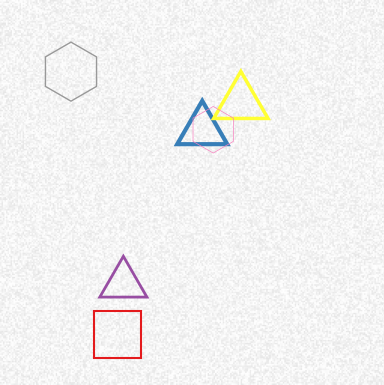[{"shape": "square", "thickness": 1.5, "radius": 0.3, "center": [0.304, 0.132]}, {"shape": "triangle", "thickness": 3, "radius": 0.38, "center": [0.525, 0.663]}, {"shape": "triangle", "thickness": 2, "radius": 0.35, "center": [0.32, 0.264]}, {"shape": "triangle", "thickness": 2.5, "radius": 0.41, "center": [0.626, 0.733]}, {"shape": "hexagon", "thickness": 0.5, "radius": 0.3, "center": [0.554, 0.663]}, {"shape": "hexagon", "thickness": 1, "radius": 0.38, "center": [0.184, 0.814]}]